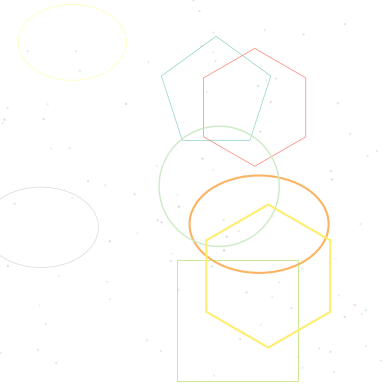[{"shape": "pentagon", "thickness": 0.5, "radius": 0.75, "center": [0.561, 0.756]}, {"shape": "oval", "thickness": 0.5, "radius": 0.7, "center": [0.188, 0.89]}, {"shape": "hexagon", "thickness": 0.5, "radius": 0.77, "center": [0.662, 0.721]}, {"shape": "oval", "thickness": 1.5, "radius": 0.9, "center": [0.673, 0.418]}, {"shape": "square", "thickness": 0.5, "radius": 0.78, "center": [0.617, 0.168]}, {"shape": "oval", "thickness": 0.5, "radius": 0.75, "center": [0.106, 0.41]}, {"shape": "circle", "thickness": 1, "radius": 0.78, "center": [0.569, 0.516]}, {"shape": "hexagon", "thickness": 1.5, "radius": 0.93, "center": [0.697, 0.283]}]